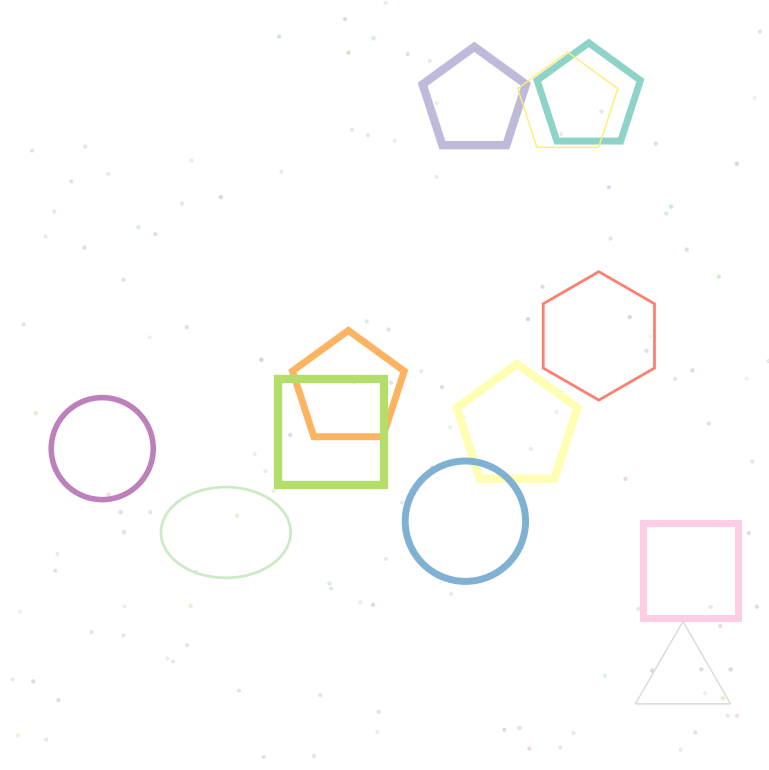[{"shape": "pentagon", "thickness": 2.5, "radius": 0.35, "center": [0.765, 0.874]}, {"shape": "pentagon", "thickness": 3, "radius": 0.41, "center": [0.672, 0.445]}, {"shape": "pentagon", "thickness": 3, "radius": 0.35, "center": [0.616, 0.869]}, {"shape": "hexagon", "thickness": 1, "radius": 0.42, "center": [0.778, 0.564]}, {"shape": "circle", "thickness": 2.5, "radius": 0.39, "center": [0.604, 0.323]}, {"shape": "pentagon", "thickness": 2.5, "radius": 0.38, "center": [0.452, 0.495]}, {"shape": "square", "thickness": 3, "radius": 0.35, "center": [0.43, 0.439]}, {"shape": "square", "thickness": 2.5, "radius": 0.31, "center": [0.897, 0.259]}, {"shape": "triangle", "thickness": 0.5, "radius": 0.36, "center": [0.887, 0.122]}, {"shape": "circle", "thickness": 2, "radius": 0.33, "center": [0.133, 0.417]}, {"shape": "oval", "thickness": 1, "radius": 0.42, "center": [0.293, 0.309]}, {"shape": "pentagon", "thickness": 0.5, "radius": 0.34, "center": [0.737, 0.864]}]